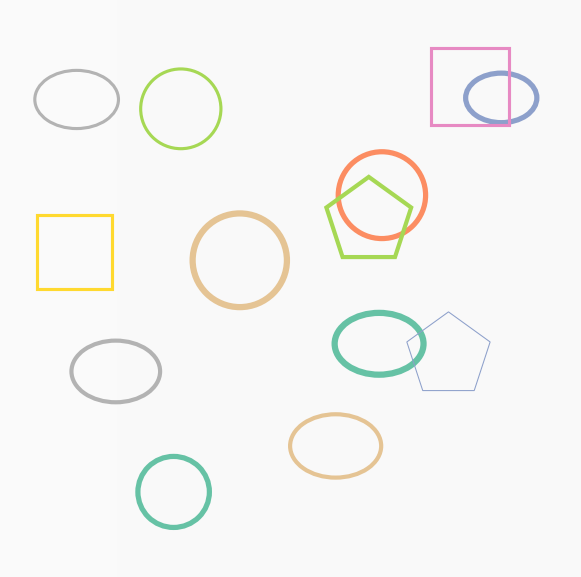[{"shape": "oval", "thickness": 3, "radius": 0.38, "center": [0.652, 0.404]}, {"shape": "circle", "thickness": 2.5, "radius": 0.31, "center": [0.299, 0.147]}, {"shape": "circle", "thickness": 2.5, "radius": 0.38, "center": [0.657, 0.661]}, {"shape": "oval", "thickness": 2.5, "radius": 0.31, "center": [0.862, 0.83]}, {"shape": "pentagon", "thickness": 0.5, "radius": 0.38, "center": [0.772, 0.384]}, {"shape": "square", "thickness": 1.5, "radius": 0.34, "center": [0.809, 0.849]}, {"shape": "pentagon", "thickness": 2, "radius": 0.38, "center": [0.634, 0.616]}, {"shape": "circle", "thickness": 1.5, "radius": 0.35, "center": [0.311, 0.811]}, {"shape": "square", "thickness": 1.5, "radius": 0.32, "center": [0.128, 0.562]}, {"shape": "circle", "thickness": 3, "radius": 0.41, "center": [0.413, 0.548]}, {"shape": "oval", "thickness": 2, "radius": 0.39, "center": [0.577, 0.227]}, {"shape": "oval", "thickness": 2, "radius": 0.38, "center": [0.199, 0.356]}, {"shape": "oval", "thickness": 1.5, "radius": 0.36, "center": [0.132, 0.827]}]